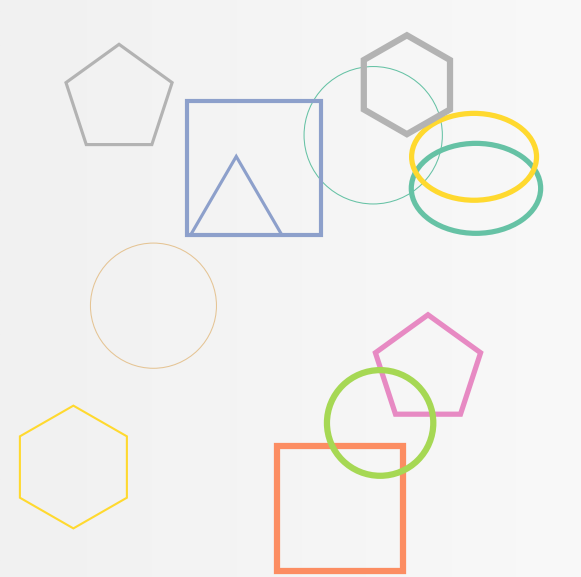[{"shape": "circle", "thickness": 0.5, "radius": 0.59, "center": [0.642, 0.765]}, {"shape": "oval", "thickness": 2.5, "radius": 0.56, "center": [0.819, 0.673]}, {"shape": "square", "thickness": 3, "radius": 0.54, "center": [0.585, 0.118]}, {"shape": "square", "thickness": 2, "radius": 0.58, "center": [0.436, 0.708]}, {"shape": "triangle", "thickness": 1.5, "radius": 0.46, "center": [0.406, 0.637]}, {"shape": "pentagon", "thickness": 2.5, "radius": 0.48, "center": [0.736, 0.359]}, {"shape": "circle", "thickness": 3, "radius": 0.46, "center": [0.654, 0.267]}, {"shape": "hexagon", "thickness": 1, "radius": 0.53, "center": [0.126, 0.19]}, {"shape": "oval", "thickness": 2.5, "radius": 0.54, "center": [0.816, 0.728]}, {"shape": "circle", "thickness": 0.5, "radius": 0.54, "center": [0.264, 0.47]}, {"shape": "pentagon", "thickness": 1.5, "radius": 0.48, "center": [0.205, 0.826]}, {"shape": "hexagon", "thickness": 3, "radius": 0.43, "center": [0.7, 0.852]}]